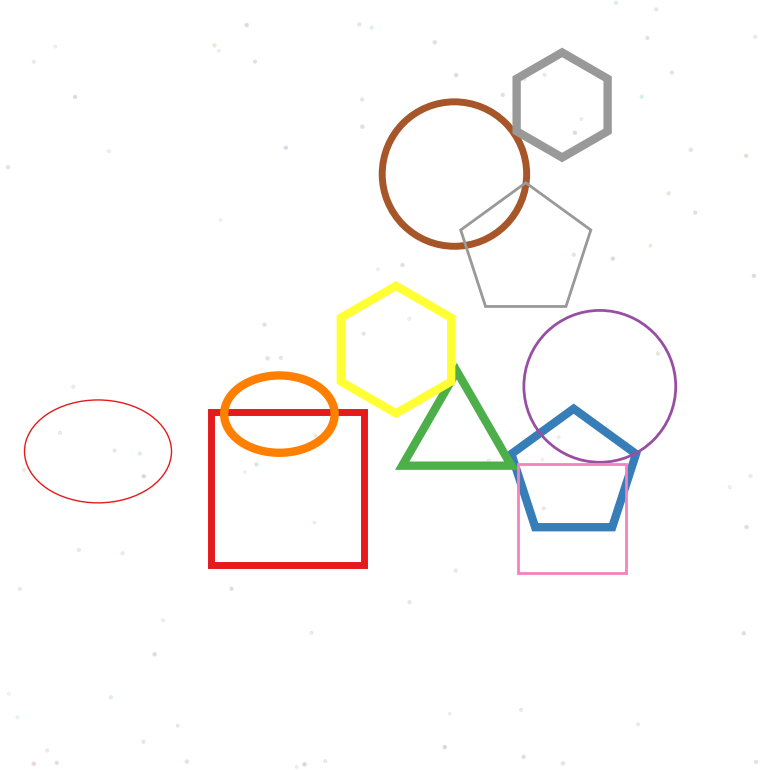[{"shape": "square", "thickness": 2.5, "radius": 0.5, "center": [0.373, 0.365]}, {"shape": "oval", "thickness": 0.5, "radius": 0.48, "center": [0.127, 0.414]}, {"shape": "pentagon", "thickness": 3, "radius": 0.43, "center": [0.745, 0.384]}, {"shape": "triangle", "thickness": 3, "radius": 0.41, "center": [0.593, 0.436]}, {"shape": "circle", "thickness": 1, "radius": 0.49, "center": [0.779, 0.498]}, {"shape": "oval", "thickness": 3, "radius": 0.36, "center": [0.363, 0.462]}, {"shape": "hexagon", "thickness": 3, "radius": 0.41, "center": [0.514, 0.546]}, {"shape": "circle", "thickness": 2.5, "radius": 0.47, "center": [0.59, 0.774]}, {"shape": "square", "thickness": 1, "radius": 0.35, "center": [0.743, 0.327]}, {"shape": "pentagon", "thickness": 1, "radius": 0.44, "center": [0.683, 0.674]}, {"shape": "hexagon", "thickness": 3, "radius": 0.34, "center": [0.73, 0.864]}]